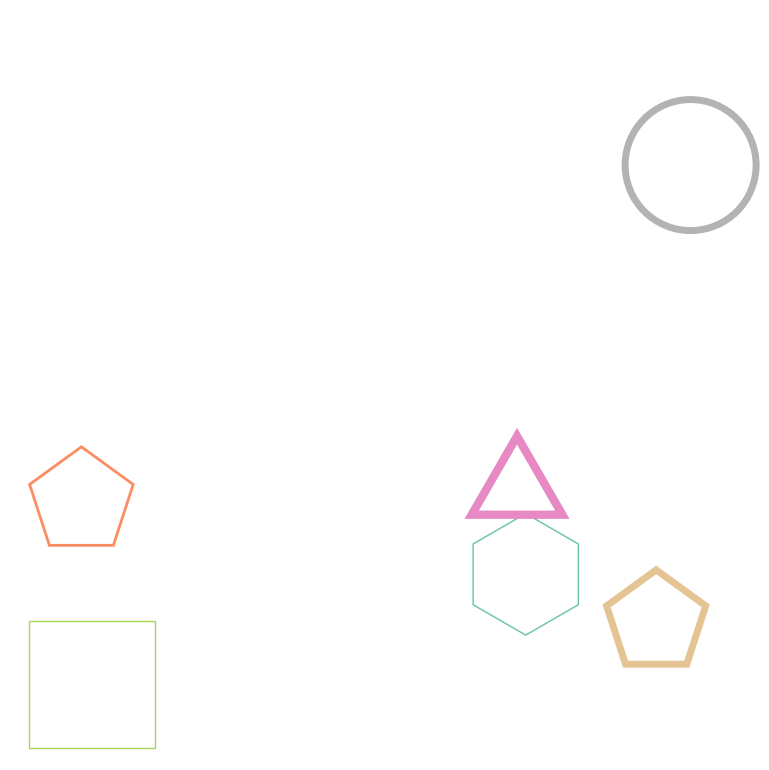[{"shape": "hexagon", "thickness": 0.5, "radius": 0.39, "center": [0.683, 0.254]}, {"shape": "pentagon", "thickness": 1, "radius": 0.35, "center": [0.106, 0.349]}, {"shape": "triangle", "thickness": 3, "radius": 0.34, "center": [0.671, 0.366]}, {"shape": "square", "thickness": 0.5, "radius": 0.41, "center": [0.12, 0.111]}, {"shape": "pentagon", "thickness": 2.5, "radius": 0.34, "center": [0.852, 0.192]}, {"shape": "circle", "thickness": 2.5, "radius": 0.43, "center": [0.897, 0.786]}]